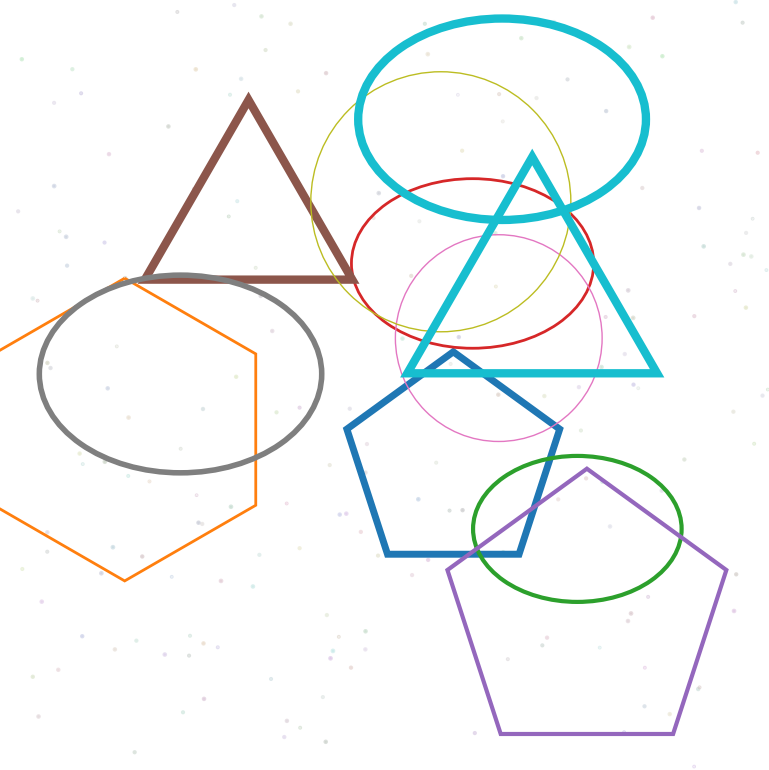[{"shape": "pentagon", "thickness": 2.5, "radius": 0.73, "center": [0.589, 0.398]}, {"shape": "hexagon", "thickness": 1, "radius": 0.98, "center": [0.162, 0.442]}, {"shape": "oval", "thickness": 1.5, "radius": 0.68, "center": [0.75, 0.313]}, {"shape": "oval", "thickness": 1, "radius": 0.79, "center": [0.614, 0.658]}, {"shape": "pentagon", "thickness": 1.5, "radius": 0.95, "center": [0.762, 0.201]}, {"shape": "triangle", "thickness": 3, "radius": 0.78, "center": [0.323, 0.715]}, {"shape": "circle", "thickness": 0.5, "radius": 0.67, "center": [0.648, 0.561]}, {"shape": "oval", "thickness": 2, "radius": 0.92, "center": [0.234, 0.514]}, {"shape": "circle", "thickness": 0.5, "radius": 0.84, "center": [0.573, 0.738]}, {"shape": "triangle", "thickness": 3, "radius": 0.94, "center": [0.691, 0.609]}, {"shape": "oval", "thickness": 3, "radius": 0.93, "center": [0.652, 0.845]}]